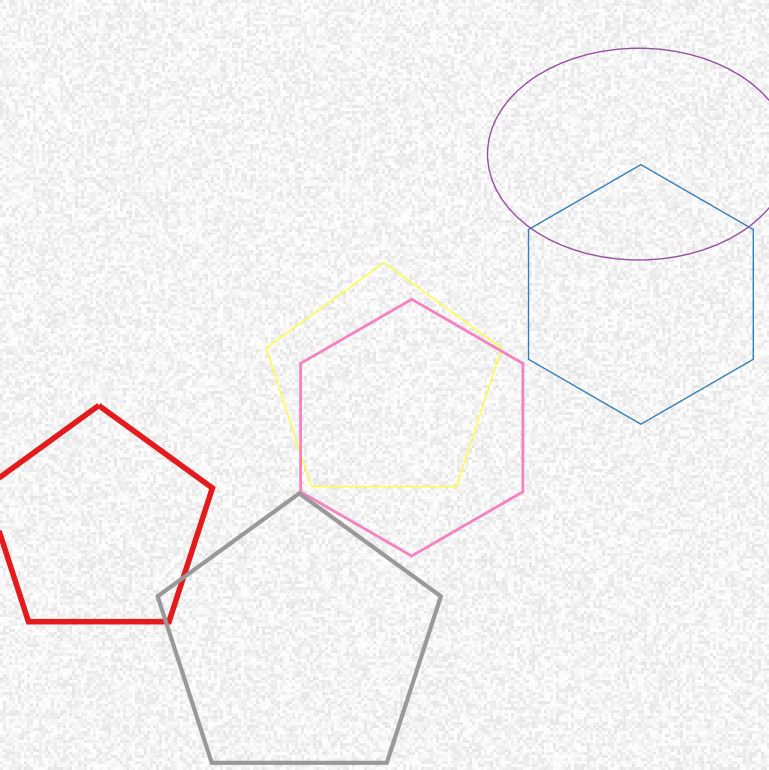[{"shape": "pentagon", "thickness": 2, "radius": 0.78, "center": [0.128, 0.318]}, {"shape": "hexagon", "thickness": 0.5, "radius": 0.84, "center": [0.832, 0.618]}, {"shape": "oval", "thickness": 0.5, "radius": 0.98, "center": [0.83, 0.8]}, {"shape": "pentagon", "thickness": 0.5, "radius": 0.8, "center": [0.499, 0.498]}, {"shape": "hexagon", "thickness": 1, "radius": 0.83, "center": [0.535, 0.445]}, {"shape": "pentagon", "thickness": 1.5, "radius": 0.97, "center": [0.389, 0.166]}]